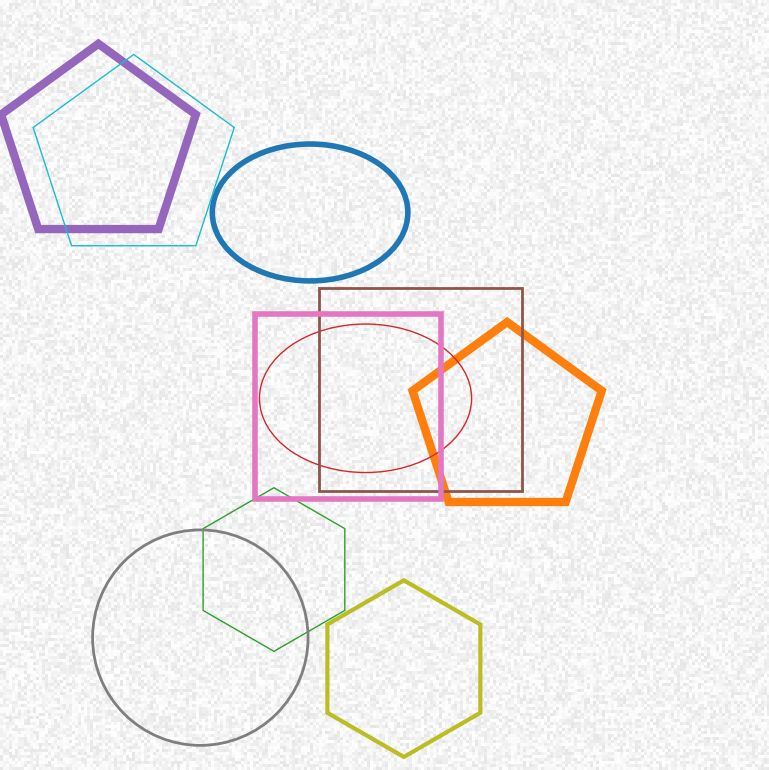[{"shape": "oval", "thickness": 2, "radius": 0.63, "center": [0.403, 0.724]}, {"shape": "pentagon", "thickness": 3, "radius": 0.65, "center": [0.659, 0.453]}, {"shape": "hexagon", "thickness": 0.5, "radius": 0.53, "center": [0.356, 0.26]}, {"shape": "oval", "thickness": 0.5, "radius": 0.69, "center": [0.475, 0.483]}, {"shape": "pentagon", "thickness": 3, "radius": 0.66, "center": [0.128, 0.81]}, {"shape": "square", "thickness": 1, "radius": 0.66, "center": [0.546, 0.495]}, {"shape": "square", "thickness": 2, "radius": 0.6, "center": [0.452, 0.472]}, {"shape": "circle", "thickness": 1, "radius": 0.7, "center": [0.26, 0.172]}, {"shape": "hexagon", "thickness": 1.5, "radius": 0.57, "center": [0.524, 0.132]}, {"shape": "pentagon", "thickness": 0.5, "radius": 0.69, "center": [0.174, 0.792]}]